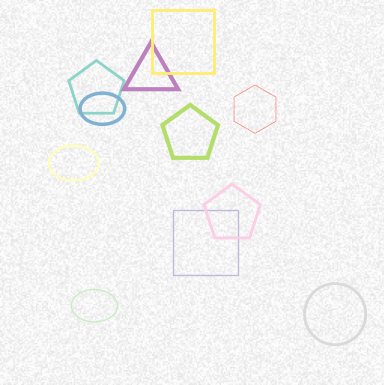[{"shape": "pentagon", "thickness": 2, "radius": 0.38, "center": [0.25, 0.767]}, {"shape": "oval", "thickness": 1.5, "radius": 0.32, "center": [0.192, 0.576]}, {"shape": "square", "thickness": 1, "radius": 0.42, "center": [0.534, 0.369]}, {"shape": "hexagon", "thickness": 0.5, "radius": 0.31, "center": [0.662, 0.716]}, {"shape": "oval", "thickness": 2.5, "radius": 0.29, "center": [0.266, 0.718]}, {"shape": "pentagon", "thickness": 3, "radius": 0.38, "center": [0.494, 0.652]}, {"shape": "pentagon", "thickness": 2, "radius": 0.39, "center": [0.603, 0.445]}, {"shape": "circle", "thickness": 2, "radius": 0.4, "center": [0.871, 0.184]}, {"shape": "triangle", "thickness": 3, "radius": 0.41, "center": [0.392, 0.809]}, {"shape": "oval", "thickness": 1, "radius": 0.3, "center": [0.245, 0.206]}, {"shape": "square", "thickness": 2, "radius": 0.4, "center": [0.475, 0.892]}]